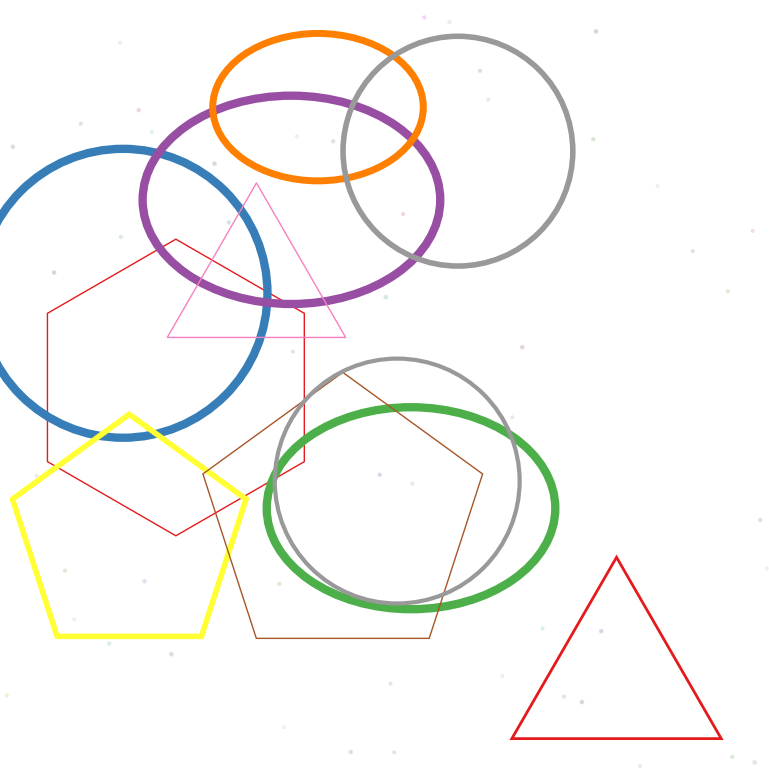[{"shape": "triangle", "thickness": 1, "radius": 0.79, "center": [0.801, 0.119]}, {"shape": "hexagon", "thickness": 0.5, "radius": 0.96, "center": [0.228, 0.497]}, {"shape": "circle", "thickness": 3, "radius": 0.94, "center": [0.16, 0.619]}, {"shape": "oval", "thickness": 3, "radius": 0.94, "center": [0.534, 0.34]}, {"shape": "oval", "thickness": 3, "radius": 0.97, "center": [0.378, 0.74]}, {"shape": "oval", "thickness": 2.5, "radius": 0.68, "center": [0.413, 0.861]}, {"shape": "pentagon", "thickness": 2, "radius": 0.8, "center": [0.168, 0.303]}, {"shape": "pentagon", "thickness": 0.5, "radius": 0.95, "center": [0.445, 0.325]}, {"shape": "triangle", "thickness": 0.5, "radius": 0.67, "center": [0.333, 0.629]}, {"shape": "circle", "thickness": 1.5, "radius": 0.8, "center": [0.516, 0.375]}, {"shape": "circle", "thickness": 2, "radius": 0.75, "center": [0.595, 0.804]}]